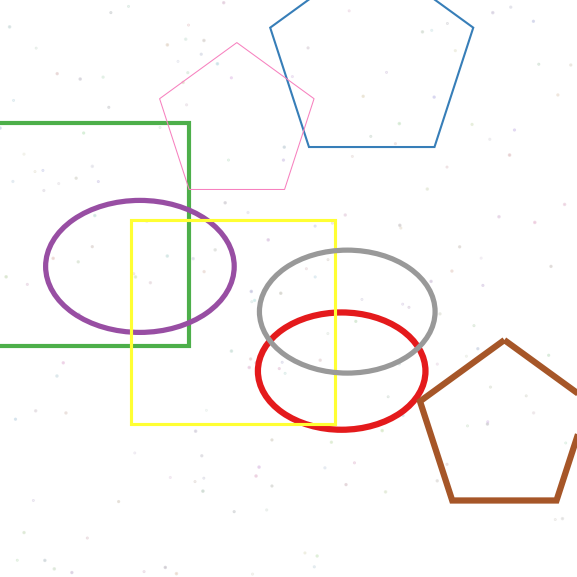[{"shape": "oval", "thickness": 3, "radius": 0.73, "center": [0.592, 0.357]}, {"shape": "pentagon", "thickness": 1, "radius": 0.92, "center": [0.644, 0.894]}, {"shape": "square", "thickness": 2, "radius": 0.97, "center": [0.134, 0.593]}, {"shape": "oval", "thickness": 2.5, "radius": 0.82, "center": [0.242, 0.538]}, {"shape": "square", "thickness": 1.5, "radius": 0.89, "center": [0.403, 0.442]}, {"shape": "pentagon", "thickness": 3, "radius": 0.77, "center": [0.873, 0.257]}, {"shape": "pentagon", "thickness": 0.5, "radius": 0.7, "center": [0.41, 0.785]}, {"shape": "oval", "thickness": 2.5, "radius": 0.76, "center": [0.601, 0.46]}]